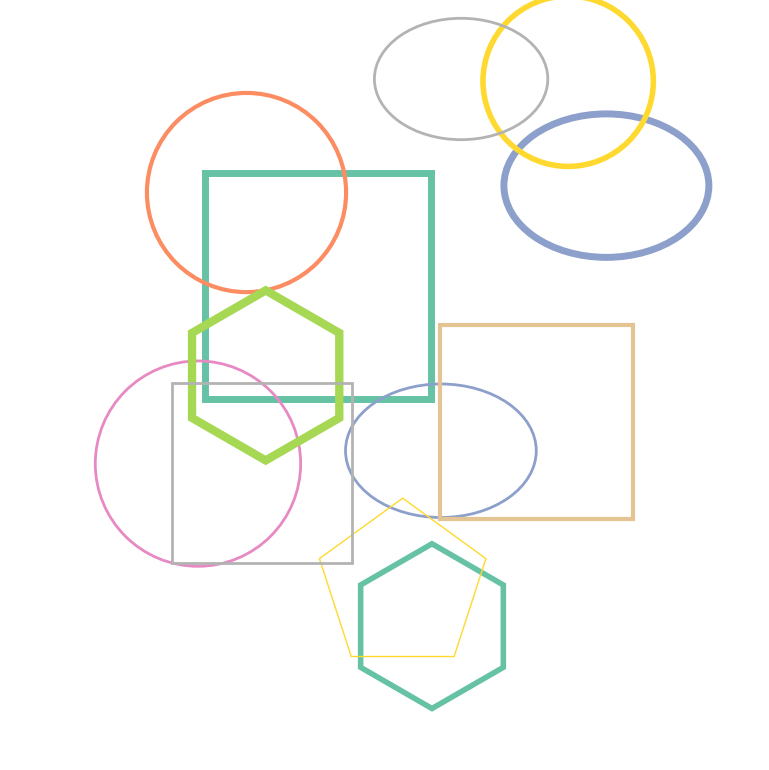[{"shape": "hexagon", "thickness": 2, "radius": 0.53, "center": [0.561, 0.187]}, {"shape": "square", "thickness": 2.5, "radius": 0.73, "center": [0.412, 0.629]}, {"shape": "circle", "thickness": 1.5, "radius": 0.65, "center": [0.32, 0.75]}, {"shape": "oval", "thickness": 1, "radius": 0.62, "center": [0.573, 0.415]}, {"shape": "oval", "thickness": 2.5, "radius": 0.67, "center": [0.788, 0.759]}, {"shape": "circle", "thickness": 1, "radius": 0.67, "center": [0.257, 0.398]}, {"shape": "hexagon", "thickness": 3, "radius": 0.55, "center": [0.345, 0.512]}, {"shape": "circle", "thickness": 2, "radius": 0.55, "center": [0.738, 0.895]}, {"shape": "pentagon", "thickness": 0.5, "radius": 0.57, "center": [0.523, 0.239]}, {"shape": "square", "thickness": 1.5, "radius": 0.63, "center": [0.697, 0.452]}, {"shape": "oval", "thickness": 1, "radius": 0.56, "center": [0.599, 0.897]}, {"shape": "square", "thickness": 1, "radius": 0.58, "center": [0.34, 0.386]}]